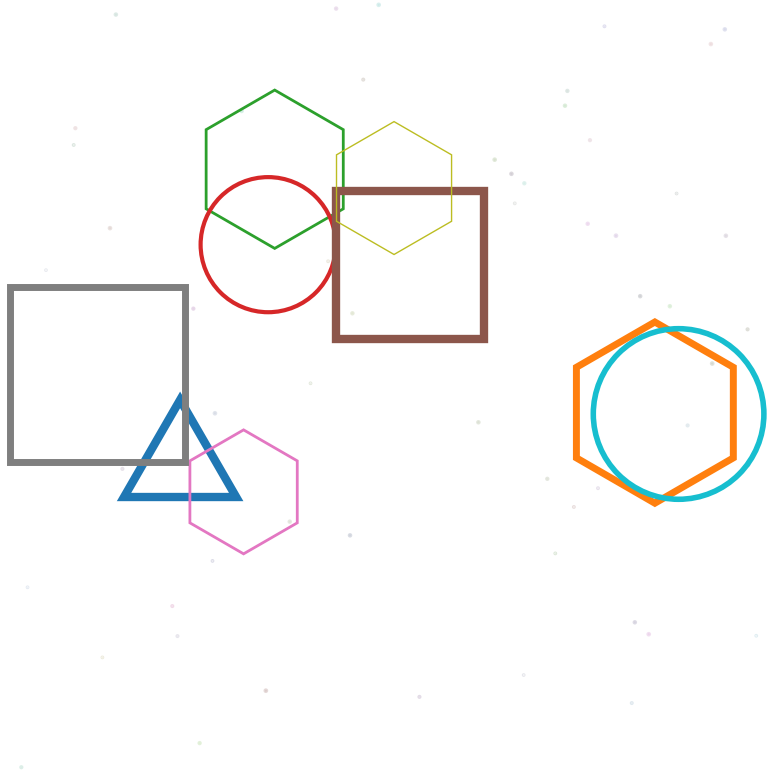[{"shape": "triangle", "thickness": 3, "radius": 0.42, "center": [0.234, 0.397]}, {"shape": "hexagon", "thickness": 2.5, "radius": 0.59, "center": [0.85, 0.464]}, {"shape": "hexagon", "thickness": 1, "radius": 0.51, "center": [0.357, 0.78]}, {"shape": "circle", "thickness": 1.5, "radius": 0.44, "center": [0.348, 0.682]}, {"shape": "square", "thickness": 3, "radius": 0.48, "center": [0.533, 0.656]}, {"shape": "hexagon", "thickness": 1, "radius": 0.4, "center": [0.316, 0.361]}, {"shape": "square", "thickness": 2.5, "radius": 0.57, "center": [0.126, 0.514]}, {"shape": "hexagon", "thickness": 0.5, "radius": 0.43, "center": [0.512, 0.756]}, {"shape": "circle", "thickness": 2, "radius": 0.55, "center": [0.881, 0.462]}]